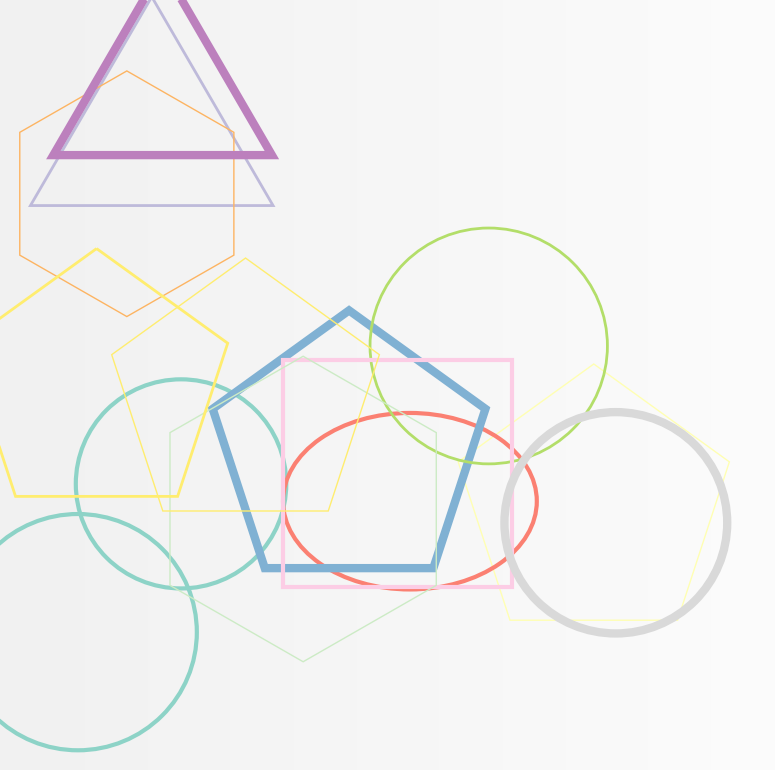[{"shape": "circle", "thickness": 1.5, "radius": 0.68, "center": [0.234, 0.372]}, {"shape": "circle", "thickness": 1.5, "radius": 0.77, "center": [0.101, 0.179]}, {"shape": "pentagon", "thickness": 0.5, "radius": 0.92, "center": [0.766, 0.343]}, {"shape": "triangle", "thickness": 1, "radius": 0.9, "center": [0.196, 0.823]}, {"shape": "oval", "thickness": 1.5, "radius": 0.82, "center": [0.529, 0.349]}, {"shape": "pentagon", "thickness": 3, "radius": 0.93, "center": [0.45, 0.412]}, {"shape": "hexagon", "thickness": 0.5, "radius": 0.8, "center": [0.164, 0.748]}, {"shape": "circle", "thickness": 1, "radius": 0.77, "center": [0.631, 0.551]}, {"shape": "square", "thickness": 1.5, "radius": 0.74, "center": [0.513, 0.386]}, {"shape": "circle", "thickness": 3, "radius": 0.72, "center": [0.795, 0.321]}, {"shape": "triangle", "thickness": 3, "radius": 0.81, "center": [0.21, 0.88]}, {"shape": "hexagon", "thickness": 0.5, "radius": 0.99, "center": [0.391, 0.339]}, {"shape": "pentagon", "thickness": 1, "radius": 0.89, "center": [0.125, 0.499]}, {"shape": "pentagon", "thickness": 0.5, "radius": 0.91, "center": [0.317, 0.483]}]